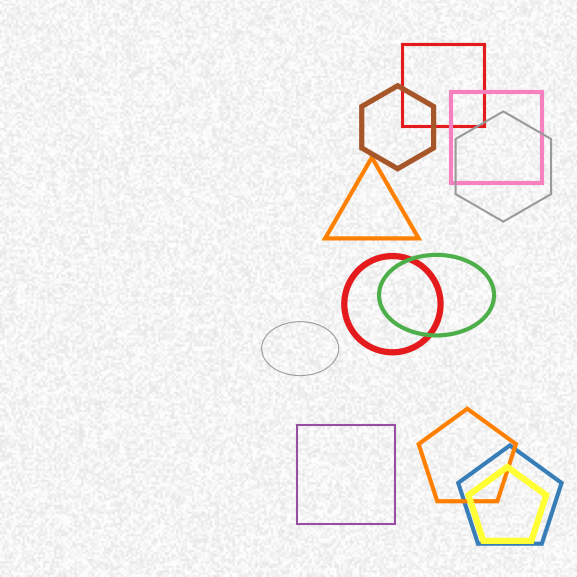[{"shape": "square", "thickness": 1.5, "radius": 0.35, "center": [0.767, 0.852]}, {"shape": "circle", "thickness": 3, "radius": 0.42, "center": [0.68, 0.472]}, {"shape": "pentagon", "thickness": 2, "radius": 0.47, "center": [0.883, 0.134]}, {"shape": "oval", "thickness": 2, "radius": 0.5, "center": [0.756, 0.488]}, {"shape": "square", "thickness": 1, "radius": 0.43, "center": [0.599, 0.177]}, {"shape": "triangle", "thickness": 2, "radius": 0.47, "center": [0.644, 0.633]}, {"shape": "pentagon", "thickness": 2, "radius": 0.44, "center": [0.809, 0.203]}, {"shape": "pentagon", "thickness": 3, "radius": 0.35, "center": [0.878, 0.12]}, {"shape": "hexagon", "thickness": 2.5, "radius": 0.36, "center": [0.689, 0.779]}, {"shape": "square", "thickness": 2, "radius": 0.39, "center": [0.86, 0.76]}, {"shape": "hexagon", "thickness": 1, "radius": 0.48, "center": [0.872, 0.711]}, {"shape": "oval", "thickness": 0.5, "radius": 0.33, "center": [0.52, 0.395]}]